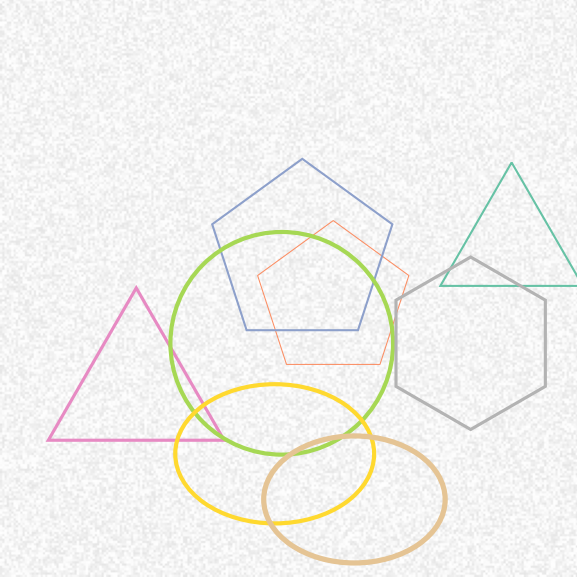[{"shape": "triangle", "thickness": 1, "radius": 0.71, "center": [0.886, 0.575]}, {"shape": "pentagon", "thickness": 0.5, "radius": 0.69, "center": [0.577, 0.479]}, {"shape": "pentagon", "thickness": 1, "radius": 0.82, "center": [0.523, 0.56]}, {"shape": "triangle", "thickness": 1.5, "radius": 0.88, "center": [0.236, 0.325]}, {"shape": "circle", "thickness": 2, "radius": 0.96, "center": [0.488, 0.405]}, {"shape": "oval", "thickness": 2, "radius": 0.86, "center": [0.476, 0.213]}, {"shape": "oval", "thickness": 2.5, "radius": 0.79, "center": [0.614, 0.134]}, {"shape": "hexagon", "thickness": 1.5, "radius": 0.75, "center": [0.815, 0.405]}]